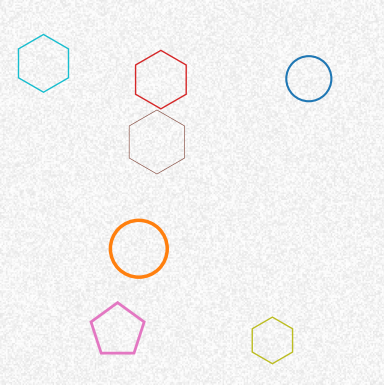[{"shape": "circle", "thickness": 1.5, "radius": 0.29, "center": [0.802, 0.796]}, {"shape": "circle", "thickness": 2.5, "radius": 0.37, "center": [0.361, 0.354]}, {"shape": "hexagon", "thickness": 1, "radius": 0.38, "center": [0.418, 0.793]}, {"shape": "hexagon", "thickness": 0.5, "radius": 0.42, "center": [0.408, 0.631]}, {"shape": "pentagon", "thickness": 2, "radius": 0.36, "center": [0.305, 0.141]}, {"shape": "hexagon", "thickness": 1, "radius": 0.3, "center": [0.708, 0.116]}, {"shape": "hexagon", "thickness": 1, "radius": 0.37, "center": [0.113, 0.835]}]